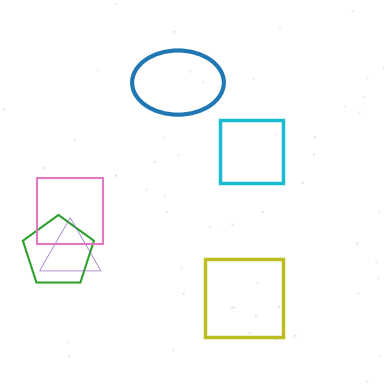[{"shape": "oval", "thickness": 3, "radius": 0.6, "center": [0.462, 0.786]}, {"shape": "pentagon", "thickness": 1.5, "radius": 0.49, "center": [0.152, 0.345]}, {"shape": "triangle", "thickness": 0.5, "radius": 0.46, "center": [0.182, 0.342]}, {"shape": "square", "thickness": 1.5, "radius": 0.42, "center": [0.182, 0.452]}, {"shape": "square", "thickness": 2.5, "radius": 0.51, "center": [0.633, 0.227]}, {"shape": "square", "thickness": 2.5, "radius": 0.41, "center": [0.653, 0.607]}]